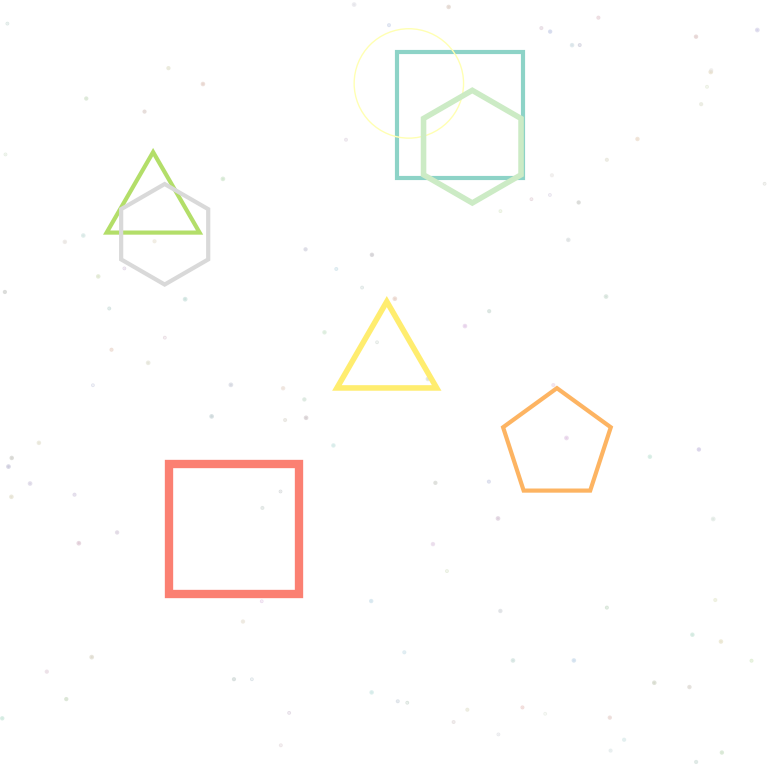[{"shape": "square", "thickness": 1.5, "radius": 0.41, "center": [0.598, 0.851]}, {"shape": "circle", "thickness": 0.5, "radius": 0.36, "center": [0.531, 0.892]}, {"shape": "square", "thickness": 3, "radius": 0.42, "center": [0.304, 0.313]}, {"shape": "pentagon", "thickness": 1.5, "radius": 0.37, "center": [0.723, 0.422]}, {"shape": "triangle", "thickness": 1.5, "radius": 0.35, "center": [0.199, 0.733]}, {"shape": "hexagon", "thickness": 1.5, "radius": 0.33, "center": [0.214, 0.696]}, {"shape": "hexagon", "thickness": 2, "radius": 0.37, "center": [0.613, 0.81]}, {"shape": "triangle", "thickness": 2, "radius": 0.37, "center": [0.502, 0.534]}]